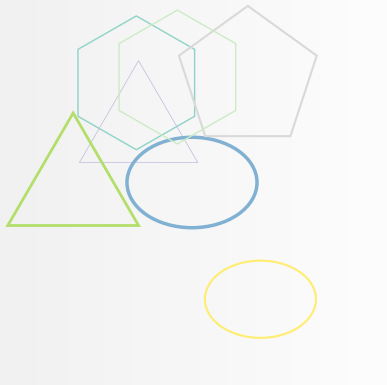[{"shape": "hexagon", "thickness": 1, "radius": 0.87, "center": [0.352, 0.785]}, {"shape": "triangle", "thickness": 0.5, "radius": 0.88, "center": [0.358, 0.666]}, {"shape": "oval", "thickness": 2.5, "radius": 0.84, "center": [0.495, 0.526]}, {"shape": "triangle", "thickness": 2, "radius": 0.97, "center": [0.189, 0.512]}, {"shape": "pentagon", "thickness": 1.5, "radius": 0.93, "center": [0.64, 0.798]}, {"shape": "hexagon", "thickness": 1, "radius": 0.87, "center": [0.458, 0.8]}, {"shape": "oval", "thickness": 1.5, "radius": 0.72, "center": [0.672, 0.223]}]